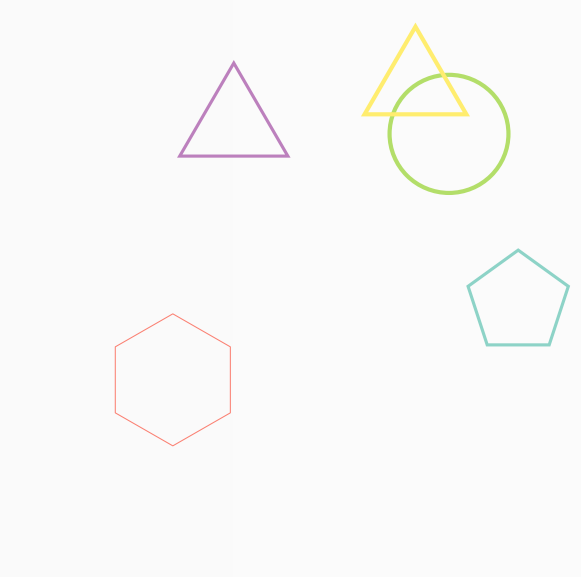[{"shape": "pentagon", "thickness": 1.5, "radius": 0.45, "center": [0.892, 0.475]}, {"shape": "hexagon", "thickness": 0.5, "radius": 0.57, "center": [0.297, 0.341]}, {"shape": "circle", "thickness": 2, "radius": 0.51, "center": [0.772, 0.767]}, {"shape": "triangle", "thickness": 1.5, "radius": 0.54, "center": [0.402, 0.783]}, {"shape": "triangle", "thickness": 2, "radius": 0.51, "center": [0.715, 0.852]}]